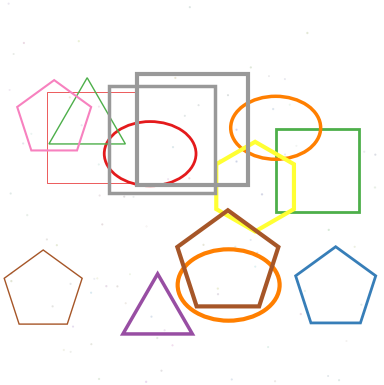[{"shape": "square", "thickness": 0.5, "radius": 0.59, "center": [0.24, 0.643]}, {"shape": "oval", "thickness": 2, "radius": 0.6, "center": [0.39, 0.601]}, {"shape": "pentagon", "thickness": 2, "radius": 0.55, "center": [0.872, 0.25]}, {"shape": "square", "thickness": 2, "radius": 0.54, "center": [0.824, 0.557]}, {"shape": "triangle", "thickness": 1, "radius": 0.57, "center": [0.226, 0.683]}, {"shape": "triangle", "thickness": 2.5, "radius": 0.52, "center": [0.409, 0.185]}, {"shape": "oval", "thickness": 2.5, "radius": 0.58, "center": [0.716, 0.668]}, {"shape": "oval", "thickness": 3, "radius": 0.66, "center": [0.594, 0.26]}, {"shape": "hexagon", "thickness": 3, "radius": 0.58, "center": [0.663, 0.515]}, {"shape": "pentagon", "thickness": 3, "radius": 0.69, "center": [0.592, 0.316]}, {"shape": "pentagon", "thickness": 1, "radius": 0.53, "center": [0.112, 0.244]}, {"shape": "pentagon", "thickness": 1.5, "radius": 0.5, "center": [0.141, 0.691]}, {"shape": "square", "thickness": 2.5, "radius": 0.69, "center": [0.421, 0.637]}, {"shape": "square", "thickness": 3, "radius": 0.72, "center": [0.501, 0.665]}]